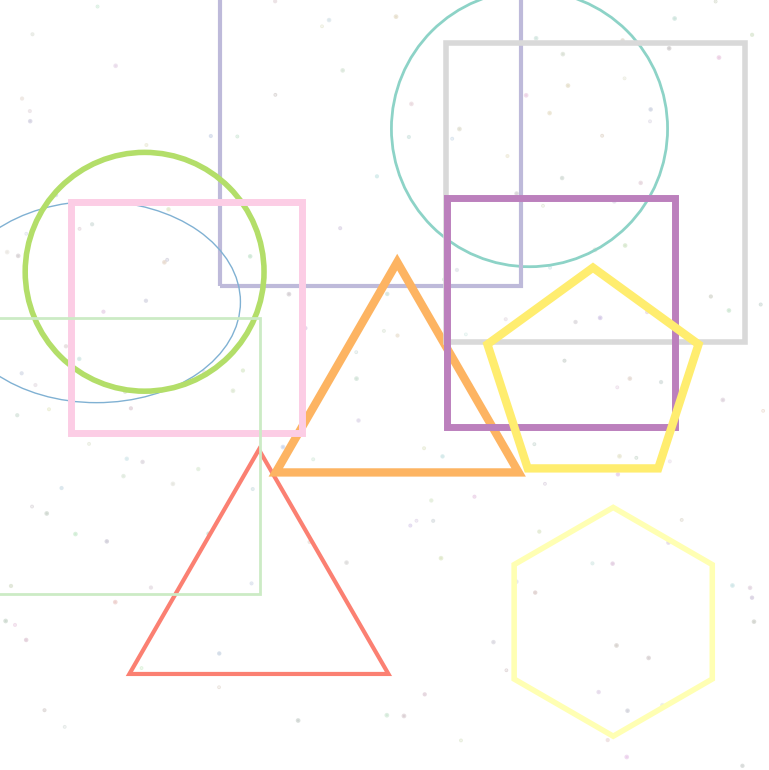[{"shape": "circle", "thickness": 1, "radius": 0.9, "center": [0.688, 0.833]}, {"shape": "hexagon", "thickness": 2, "radius": 0.74, "center": [0.796, 0.192]}, {"shape": "square", "thickness": 1.5, "radius": 0.98, "center": [0.481, 0.823]}, {"shape": "triangle", "thickness": 1.5, "radius": 0.97, "center": [0.336, 0.222]}, {"shape": "oval", "thickness": 0.5, "radius": 0.93, "center": [0.125, 0.608]}, {"shape": "triangle", "thickness": 3, "radius": 0.91, "center": [0.516, 0.477]}, {"shape": "circle", "thickness": 2, "radius": 0.78, "center": [0.188, 0.647]}, {"shape": "square", "thickness": 2.5, "radius": 0.75, "center": [0.242, 0.588]}, {"shape": "square", "thickness": 2, "radius": 0.97, "center": [0.773, 0.75]}, {"shape": "square", "thickness": 2.5, "radius": 0.74, "center": [0.728, 0.594]}, {"shape": "square", "thickness": 1, "radius": 0.9, "center": [0.158, 0.408]}, {"shape": "pentagon", "thickness": 3, "radius": 0.72, "center": [0.77, 0.508]}]